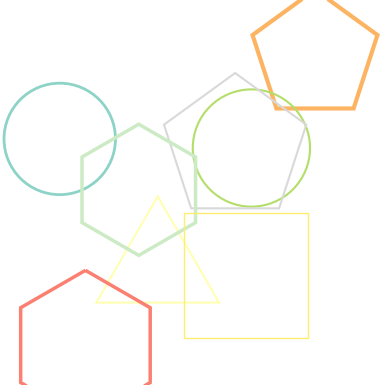[{"shape": "circle", "thickness": 2, "radius": 0.72, "center": [0.155, 0.639]}, {"shape": "triangle", "thickness": 1.5, "radius": 0.92, "center": [0.41, 0.306]}, {"shape": "hexagon", "thickness": 2.5, "radius": 0.97, "center": [0.222, 0.104]}, {"shape": "pentagon", "thickness": 3, "radius": 0.85, "center": [0.818, 0.856]}, {"shape": "circle", "thickness": 1.5, "radius": 0.76, "center": [0.653, 0.616]}, {"shape": "pentagon", "thickness": 1.5, "radius": 0.97, "center": [0.611, 0.616]}, {"shape": "hexagon", "thickness": 2.5, "radius": 0.85, "center": [0.36, 0.507]}, {"shape": "square", "thickness": 1, "radius": 0.81, "center": [0.639, 0.285]}]